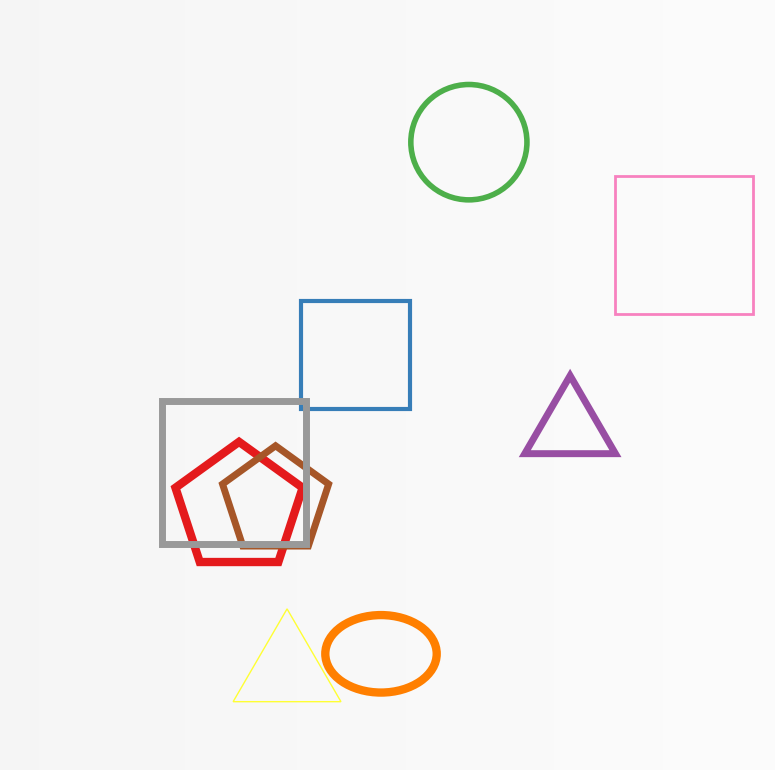[{"shape": "pentagon", "thickness": 3, "radius": 0.43, "center": [0.308, 0.34]}, {"shape": "square", "thickness": 1.5, "radius": 0.35, "center": [0.459, 0.539]}, {"shape": "circle", "thickness": 2, "radius": 0.37, "center": [0.605, 0.815]}, {"shape": "triangle", "thickness": 2.5, "radius": 0.34, "center": [0.736, 0.445]}, {"shape": "oval", "thickness": 3, "radius": 0.36, "center": [0.492, 0.151]}, {"shape": "triangle", "thickness": 0.5, "radius": 0.4, "center": [0.37, 0.129]}, {"shape": "pentagon", "thickness": 2.5, "radius": 0.36, "center": [0.356, 0.349]}, {"shape": "square", "thickness": 1, "radius": 0.45, "center": [0.883, 0.682]}, {"shape": "square", "thickness": 2.5, "radius": 0.46, "center": [0.302, 0.386]}]